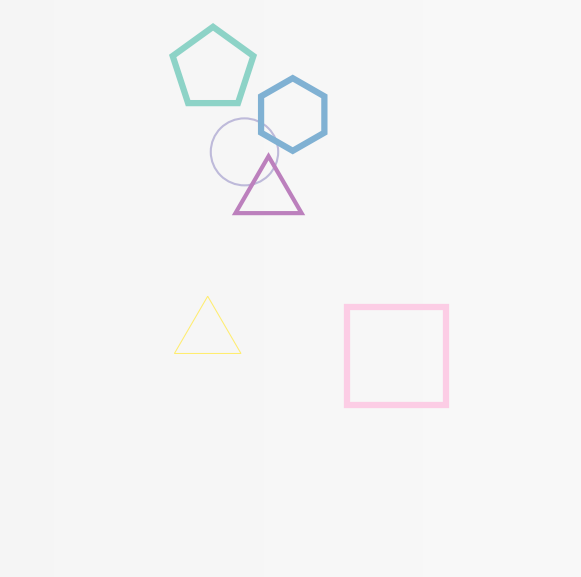[{"shape": "pentagon", "thickness": 3, "radius": 0.37, "center": [0.367, 0.88]}, {"shape": "circle", "thickness": 1, "radius": 0.29, "center": [0.421, 0.736]}, {"shape": "hexagon", "thickness": 3, "radius": 0.31, "center": [0.504, 0.801]}, {"shape": "square", "thickness": 3, "radius": 0.42, "center": [0.682, 0.383]}, {"shape": "triangle", "thickness": 2, "radius": 0.33, "center": [0.462, 0.663]}, {"shape": "triangle", "thickness": 0.5, "radius": 0.33, "center": [0.357, 0.42]}]